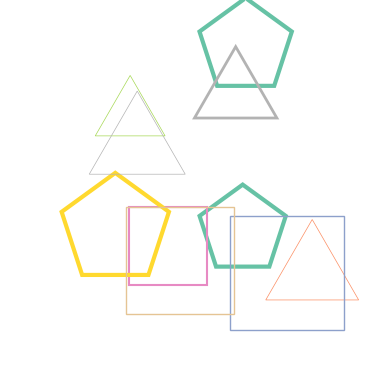[{"shape": "pentagon", "thickness": 3, "radius": 0.59, "center": [0.63, 0.403]}, {"shape": "pentagon", "thickness": 3, "radius": 0.63, "center": [0.638, 0.879]}, {"shape": "triangle", "thickness": 0.5, "radius": 0.7, "center": [0.811, 0.291]}, {"shape": "square", "thickness": 1, "radius": 0.74, "center": [0.746, 0.292]}, {"shape": "square", "thickness": 1.5, "radius": 0.5, "center": [0.436, 0.361]}, {"shape": "triangle", "thickness": 0.5, "radius": 0.52, "center": [0.338, 0.699]}, {"shape": "pentagon", "thickness": 3, "radius": 0.73, "center": [0.299, 0.404]}, {"shape": "square", "thickness": 1, "radius": 0.7, "center": [0.468, 0.323]}, {"shape": "triangle", "thickness": 0.5, "radius": 0.72, "center": [0.356, 0.62]}, {"shape": "triangle", "thickness": 2, "radius": 0.62, "center": [0.612, 0.755]}]